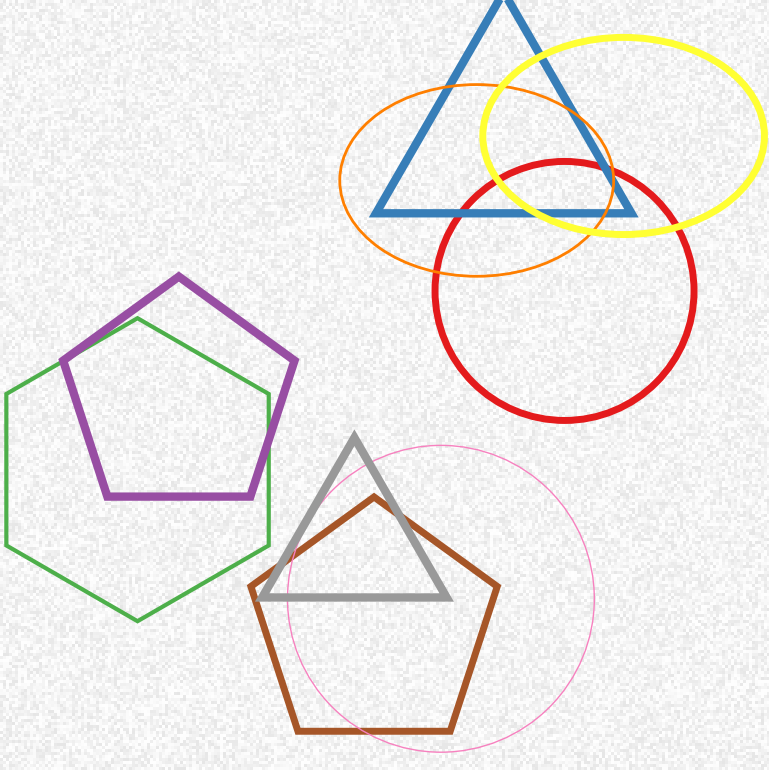[{"shape": "circle", "thickness": 2.5, "radius": 0.84, "center": [0.733, 0.622]}, {"shape": "triangle", "thickness": 3, "radius": 0.96, "center": [0.654, 0.819]}, {"shape": "hexagon", "thickness": 1.5, "radius": 0.98, "center": [0.179, 0.39]}, {"shape": "pentagon", "thickness": 3, "radius": 0.79, "center": [0.232, 0.483]}, {"shape": "oval", "thickness": 1, "radius": 0.89, "center": [0.619, 0.766]}, {"shape": "oval", "thickness": 2.5, "radius": 0.91, "center": [0.81, 0.823]}, {"shape": "pentagon", "thickness": 2.5, "radius": 0.84, "center": [0.486, 0.186]}, {"shape": "circle", "thickness": 0.5, "radius": 1.0, "center": [0.573, 0.222]}, {"shape": "triangle", "thickness": 3, "radius": 0.69, "center": [0.46, 0.293]}]